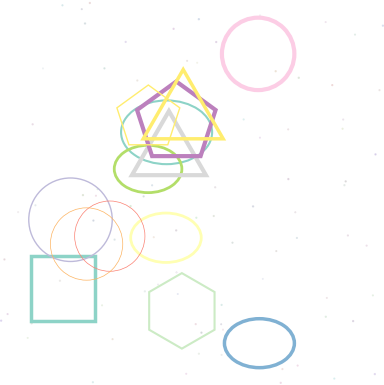[{"shape": "oval", "thickness": 1.5, "radius": 0.59, "center": [0.433, 0.656]}, {"shape": "square", "thickness": 2.5, "radius": 0.42, "center": [0.163, 0.25]}, {"shape": "oval", "thickness": 2, "radius": 0.46, "center": [0.431, 0.382]}, {"shape": "circle", "thickness": 1, "radius": 0.54, "center": [0.183, 0.429]}, {"shape": "circle", "thickness": 0.5, "radius": 0.46, "center": [0.285, 0.387]}, {"shape": "oval", "thickness": 2.5, "radius": 0.45, "center": [0.674, 0.109]}, {"shape": "circle", "thickness": 0.5, "radius": 0.47, "center": [0.225, 0.366]}, {"shape": "oval", "thickness": 2, "radius": 0.44, "center": [0.385, 0.561]}, {"shape": "circle", "thickness": 3, "radius": 0.47, "center": [0.67, 0.86]}, {"shape": "triangle", "thickness": 3, "radius": 0.55, "center": [0.439, 0.6]}, {"shape": "pentagon", "thickness": 3, "radius": 0.54, "center": [0.458, 0.681]}, {"shape": "hexagon", "thickness": 1.5, "radius": 0.49, "center": [0.472, 0.193]}, {"shape": "pentagon", "thickness": 1, "radius": 0.43, "center": [0.385, 0.693]}, {"shape": "triangle", "thickness": 2.5, "radius": 0.6, "center": [0.476, 0.699]}]